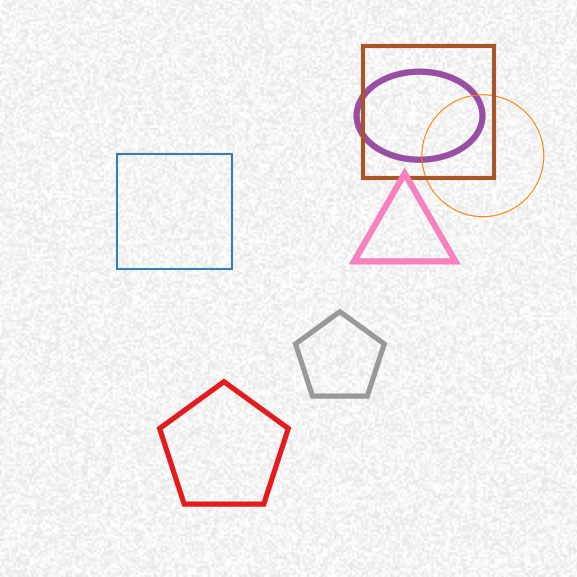[{"shape": "pentagon", "thickness": 2.5, "radius": 0.59, "center": [0.388, 0.221]}, {"shape": "square", "thickness": 1, "radius": 0.5, "center": [0.303, 0.634]}, {"shape": "oval", "thickness": 3, "radius": 0.54, "center": [0.727, 0.799]}, {"shape": "circle", "thickness": 0.5, "radius": 0.53, "center": [0.836, 0.729]}, {"shape": "square", "thickness": 2, "radius": 0.57, "center": [0.742, 0.805]}, {"shape": "triangle", "thickness": 3, "radius": 0.51, "center": [0.701, 0.597]}, {"shape": "pentagon", "thickness": 2.5, "radius": 0.4, "center": [0.589, 0.379]}]